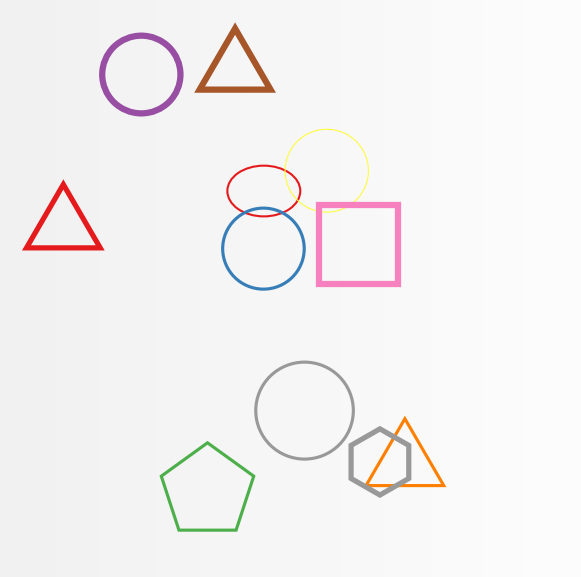[{"shape": "oval", "thickness": 1, "radius": 0.31, "center": [0.454, 0.668]}, {"shape": "triangle", "thickness": 2.5, "radius": 0.37, "center": [0.109, 0.607]}, {"shape": "circle", "thickness": 1.5, "radius": 0.35, "center": [0.453, 0.569]}, {"shape": "pentagon", "thickness": 1.5, "radius": 0.42, "center": [0.357, 0.149]}, {"shape": "circle", "thickness": 3, "radius": 0.34, "center": [0.243, 0.87]}, {"shape": "triangle", "thickness": 1.5, "radius": 0.39, "center": [0.697, 0.197]}, {"shape": "circle", "thickness": 0.5, "radius": 0.36, "center": [0.562, 0.704]}, {"shape": "triangle", "thickness": 3, "radius": 0.35, "center": [0.404, 0.879]}, {"shape": "square", "thickness": 3, "radius": 0.34, "center": [0.617, 0.576]}, {"shape": "hexagon", "thickness": 2.5, "radius": 0.29, "center": [0.654, 0.199]}, {"shape": "circle", "thickness": 1.5, "radius": 0.42, "center": [0.524, 0.288]}]